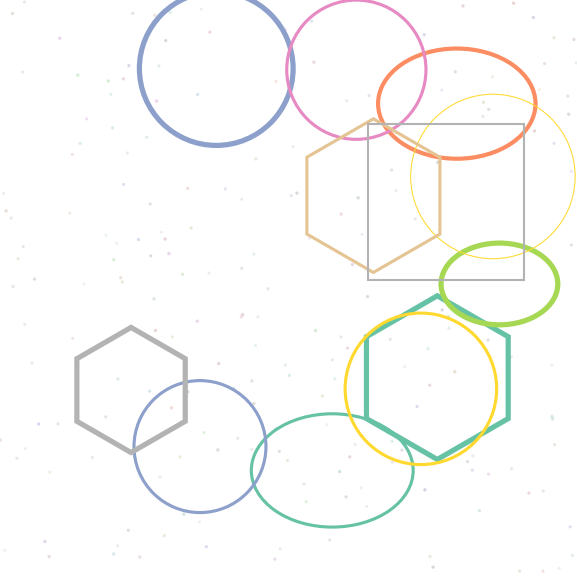[{"shape": "hexagon", "thickness": 2.5, "radius": 0.71, "center": [0.757, 0.345]}, {"shape": "oval", "thickness": 1.5, "radius": 0.7, "center": [0.575, 0.185]}, {"shape": "oval", "thickness": 2, "radius": 0.68, "center": [0.791, 0.82]}, {"shape": "circle", "thickness": 2.5, "radius": 0.67, "center": [0.374, 0.88]}, {"shape": "circle", "thickness": 1.5, "radius": 0.57, "center": [0.346, 0.226]}, {"shape": "circle", "thickness": 1.5, "radius": 0.6, "center": [0.617, 0.878]}, {"shape": "oval", "thickness": 2.5, "radius": 0.51, "center": [0.865, 0.507]}, {"shape": "circle", "thickness": 0.5, "radius": 0.71, "center": [0.854, 0.694]}, {"shape": "circle", "thickness": 1.5, "radius": 0.66, "center": [0.729, 0.326]}, {"shape": "hexagon", "thickness": 1.5, "radius": 0.67, "center": [0.647, 0.66]}, {"shape": "square", "thickness": 1, "radius": 0.67, "center": [0.772, 0.649]}, {"shape": "hexagon", "thickness": 2.5, "radius": 0.54, "center": [0.227, 0.324]}]